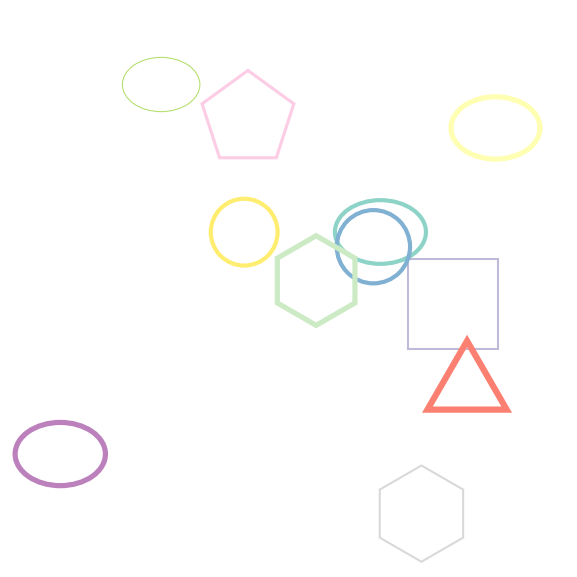[{"shape": "oval", "thickness": 2, "radius": 0.39, "center": [0.659, 0.597]}, {"shape": "oval", "thickness": 2.5, "radius": 0.39, "center": [0.858, 0.778]}, {"shape": "square", "thickness": 1, "radius": 0.39, "center": [0.784, 0.472]}, {"shape": "triangle", "thickness": 3, "radius": 0.4, "center": [0.809, 0.329]}, {"shape": "circle", "thickness": 2, "radius": 0.32, "center": [0.647, 0.572]}, {"shape": "oval", "thickness": 0.5, "radius": 0.34, "center": [0.279, 0.853]}, {"shape": "pentagon", "thickness": 1.5, "radius": 0.42, "center": [0.429, 0.794]}, {"shape": "hexagon", "thickness": 1, "radius": 0.42, "center": [0.73, 0.11]}, {"shape": "oval", "thickness": 2.5, "radius": 0.39, "center": [0.104, 0.213]}, {"shape": "hexagon", "thickness": 2.5, "radius": 0.39, "center": [0.547, 0.513]}, {"shape": "circle", "thickness": 2, "radius": 0.29, "center": [0.423, 0.597]}]